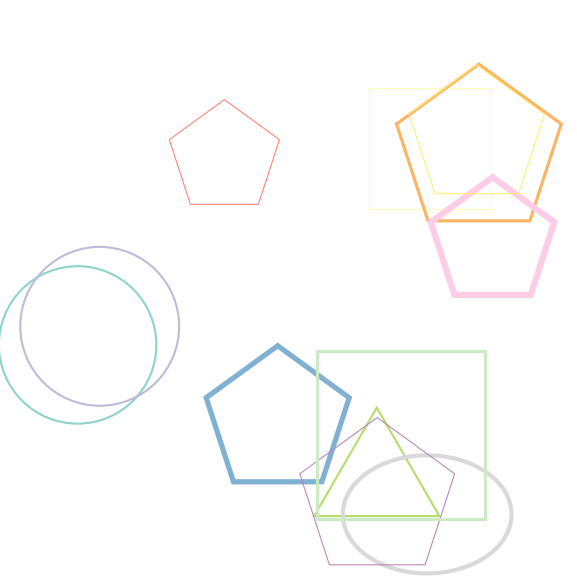[{"shape": "circle", "thickness": 1, "radius": 0.68, "center": [0.134, 0.402]}, {"shape": "square", "thickness": 0.5, "radius": 0.52, "center": [0.745, 0.743]}, {"shape": "circle", "thickness": 1, "radius": 0.69, "center": [0.173, 0.434]}, {"shape": "pentagon", "thickness": 0.5, "radius": 0.5, "center": [0.389, 0.726]}, {"shape": "pentagon", "thickness": 2.5, "radius": 0.65, "center": [0.481, 0.27]}, {"shape": "pentagon", "thickness": 1.5, "radius": 0.75, "center": [0.829, 0.738]}, {"shape": "triangle", "thickness": 1, "radius": 0.63, "center": [0.652, 0.168]}, {"shape": "pentagon", "thickness": 3, "radius": 0.56, "center": [0.853, 0.58]}, {"shape": "oval", "thickness": 2, "radius": 0.73, "center": [0.74, 0.108]}, {"shape": "pentagon", "thickness": 0.5, "radius": 0.7, "center": [0.653, 0.135]}, {"shape": "square", "thickness": 1.5, "radius": 0.73, "center": [0.695, 0.246]}, {"shape": "pentagon", "thickness": 0.5, "radius": 0.62, "center": [0.826, 0.763]}]